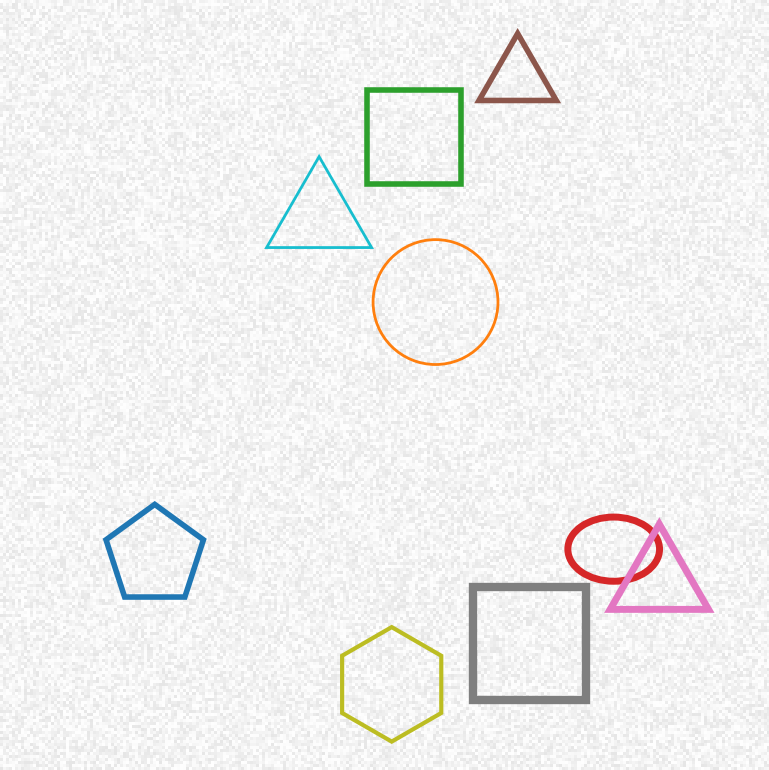[{"shape": "pentagon", "thickness": 2, "radius": 0.33, "center": [0.201, 0.278]}, {"shape": "circle", "thickness": 1, "radius": 0.41, "center": [0.566, 0.608]}, {"shape": "square", "thickness": 2, "radius": 0.3, "center": [0.538, 0.822]}, {"shape": "oval", "thickness": 2.5, "radius": 0.3, "center": [0.797, 0.287]}, {"shape": "triangle", "thickness": 2, "radius": 0.29, "center": [0.672, 0.898]}, {"shape": "triangle", "thickness": 2.5, "radius": 0.37, "center": [0.856, 0.245]}, {"shape": "square", "thickness": 3, "radius": 0.37, "center": [0.688, 0.164]}, {"shape": "hexagon", "thickness": 1.5, "radius": 0.37, "center": [0.509, 0.111]}, {"shape": "triangle", "thickness": 1, "radius": 0.39, "center": [0.414, 0.718]}]